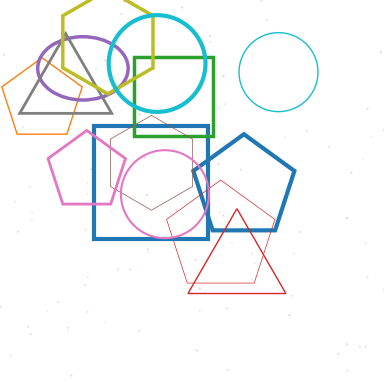[{"shape": "pentagon", "thickness": 3, "radius": 0.69, "center": [0.633, 0.513]}, {"shape": "square", "thickness": 3, "radius": 0.74, "center": [0.392, 0.526]}, {"shape": "pentagon", "thickness": 1, "radius": 0.55, "center": [0.109, 0.74]}, {"shape": "square", "thickness": 2.5, "radius": 0.51, "center": [0.45, 0.749]}, {"shape": "triangle", "thickness": 1, "radius": 0.73, "center": [0.615, 0.311]}, {"shape": "pentagon", "thickness": 0.5, "radius": 0.74, "center": [0.573, 0.384]}, {"shape": "oval", "thickness": 2.5, "radius": 0.59, "center": [0.215, 0.822]}, {"shape": "hexagon", "thickness": 0.5, "radius": 0.62, "center": [0.393, 0.577]}, {"shape": "circle", "thickness": 1.5, "radius": 0.57, "center": [0.428, 0.496]}, {"shape": "pentagon", "thickness": 2, "radius": 0.53, "center": [0.225, 0.555]}, {"shape": "triangle", "thickness": 2, "radius": 0.69, "center": [0.171, 0.775]}, {"shape": "hexagon", "thickness": 2.5, "radius": 0.68, "center": [0.28, 0.891]}, {"shape": "circle", "thickness": 3, "radius": 0.63, "center": [0.408, 0.835]}, {"shape": "circle", "thickness": 1, "radius": 0.51, "center": [0.723, 0.813]}]